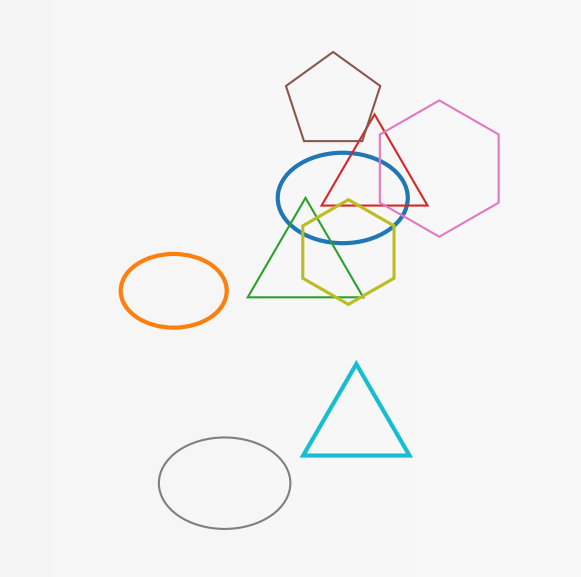[{"shape": "oval", "thickness": 2, "radius": 0.56, "center": [0.59, 0.656]}, {"shape": "oval", "thickness": 2, "radius": 0.46, "center": [0.299, 0.496]}, {"shape": "triangle", "thickness": 1, "radius": 0.57, "center": [0.526, 0.542]}, {"shape": "triangle", "thickness": 1, "radius": 0.53, "center": [0.644, 0.696]}, {"shape": "pentagon", "thickness": 1, "radius": 0.43, "center": [0.573, 0.824]}, {"shape": "hexagon", "thickness": 1, "radius": 0.59, "center": [0.756, 0.707]}, {"shape": "oval", "thickness": 1, "radius": 0.57, "center": [0.386, 0.162]}, {"shape": "hexagon", "thickness": 1.5, "radius": 0.45, "center": [0.599, 0.563]}, {"shape": "triangle", "thickness": 2, "radius": 0.53, "center": [0.613, 0.263]}]